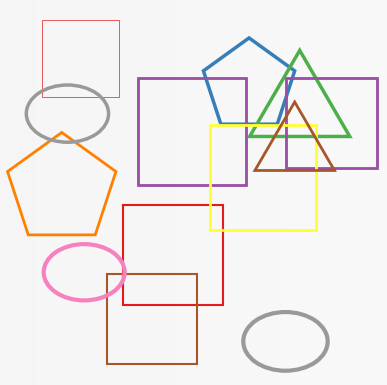[{"shape": "square", "thickness": 1.5, "radius": 0.65, "center": [0.447, 0.337]}, {"shape": "square", "thickness": 0.5, "radius": 0.5, "center": [0.207, 0.847]}, {"shape": "pentagon", "thickness": 2.5, "radius": 0.62, "center": [0.643, 0.778]}, {"shape": "triangle", "thickness": 2.5, "radius": 0.75, "center": [0.773, 0.72]}, {"shape": "square", "thickness": 2, "radius": 0.59, "center": [0.856, 0.681]}, {"shape": "square", "thickness": 2, "radius": 0.7, "center": [0.497, 0.659]}, {"shape": "pentagon", "thickness": 2, "radius": 0.74, "center": [0.159, 0.509]}, {"shape": "square", "thickness": 2, "radius": 0.68, "center": [0.679, 0.54]}, {"shape": "triangle", "thickness": 2, "radius": 0.59, "center": [0.76, 0.616]}, {"shape": "square", "thickness": 1.5, "radius": 0.58, "center": [0.392, 0.171]}, {"shape": "oval", "thickness": 3, "radius": 0.52, "center": [0.217, 0.293]}, {"shape": "oval", "thickness": 3, "radius": 0.54, "center": [0.737, 0.113]}, {"shape": "oval", "thickness": 2.5, "radius": 0.53, "center": [0.174, 0.705]}]